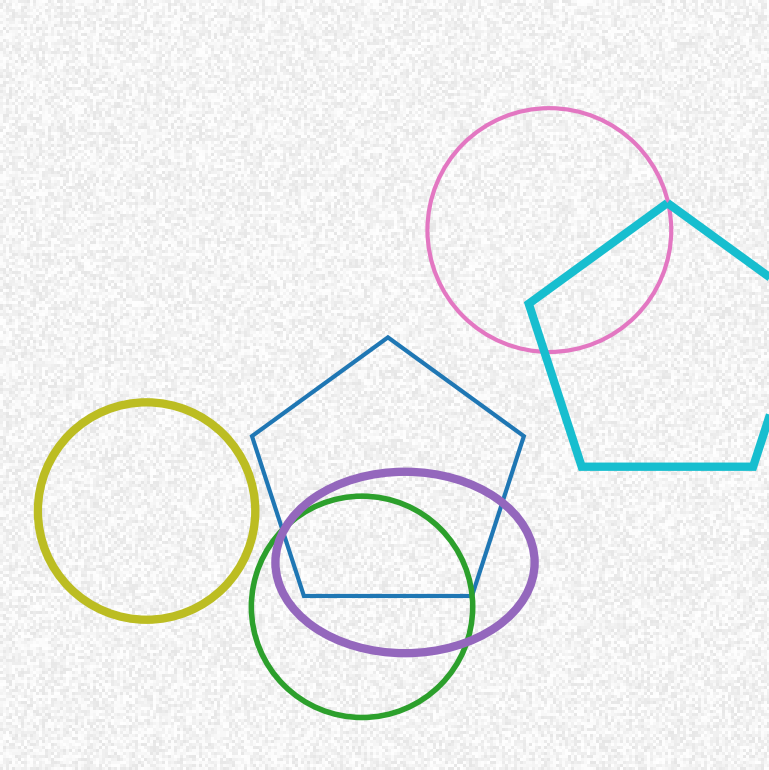[{"shape": "pentagon", "thickness": 1.5, "radius": 0.93, "center": [0.504, 0.376]}, {"shape": "circle", "thickness": 2, "radius": 0.72, "center": [0.47, 0.212]}, {"shape": "oval", "thickness": 3, "radius": 0.84, "center": [0.526, 0.27]}, {"shape": "circle", "thickness": 1.5, "radius": 0.79, "center": [0.713, 0.701]}, {"shape": "circle", "thickness": 3, "radius": 0.71, "center": [0.19, 0.336]}, {"shape": "pentagon", "thickness": 3, "radius": 0.95, "center": [0.867, 0.547]}]